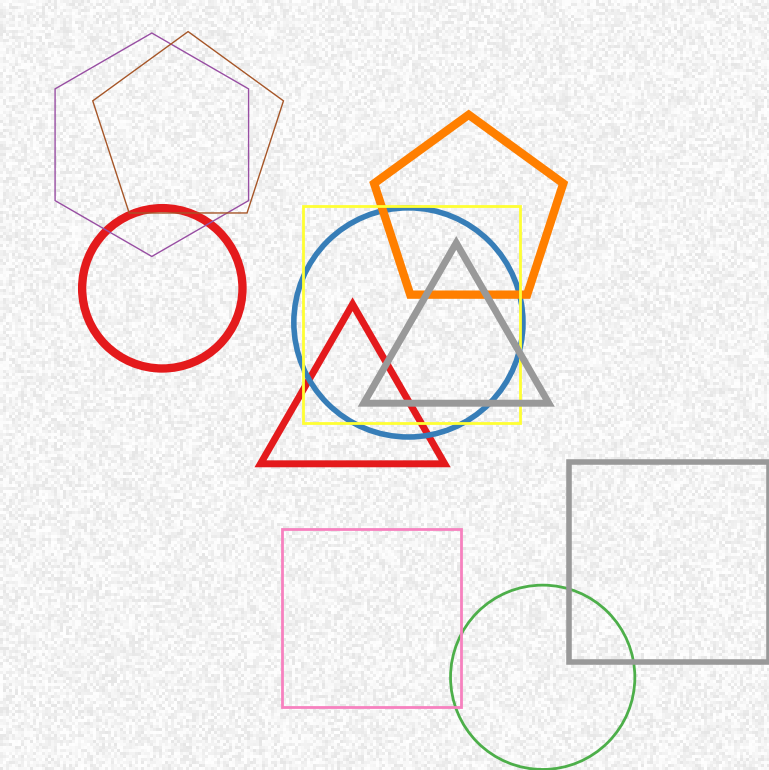[{"shape": "circle", "thickness": 3, "radius": 0.52, "center": [0.211, 0.626]}, {"shape": "triangle", "thickness": 2.5, "radius": 0.69, "center": [0.458, 0.467]}, {"shape": "circle", "thickness": 2, "radius": 0.74, "center": [0.53, 0.581]}, {"shape": "circle", "thickness": 1, "radius": 0.6, "center": [0.705, 0.12]}, {"shape": "hexagon", "thickness": 0.5, "radius": 0.73, "center": [0.197, 0.812]}, {"shape": "pentagon", "thickness": 3, "radius": 0.65, "center": [0.609, 0.722]}, {"shape": "square", "thickness": 1, "radius": 0.7, "center": [0.535, 0.591]}, {"shape": "pentagon", "thickness": 0.5, "radius": 0.65, "center": [0.244, 0.829]}, {"shape": "square", "thickness": 1, "radius": 0.58, "center": [0.482, 0.197]}, {"shape": "triangle", "thickness": 2.5, "radius": 0.69, "center": [0.593, 0.546]}, {"shape": "square", "thickness": 2, "radius": 0.65, "center": [0.869, 0.27]}]